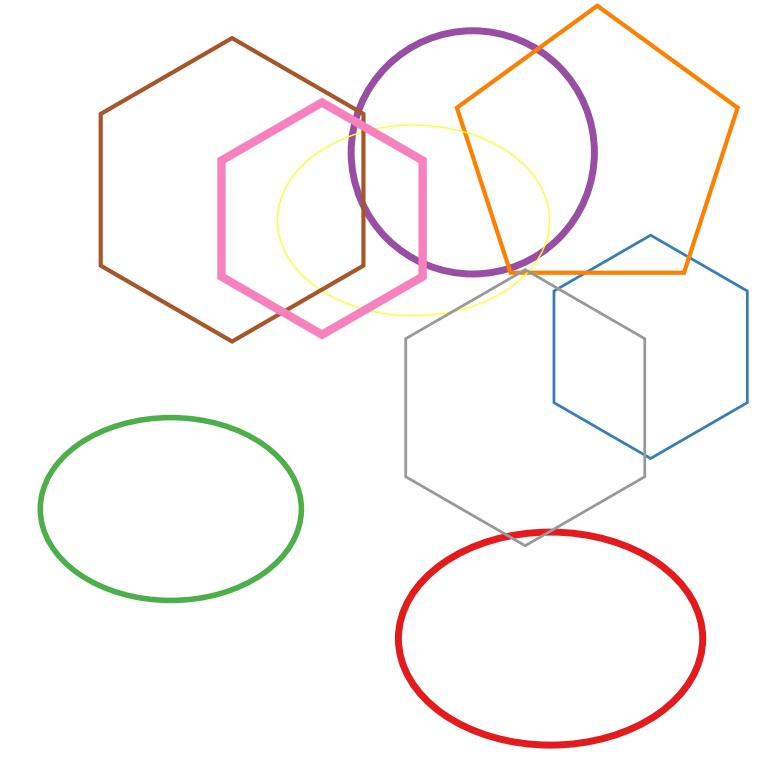[{"shape": "oval", "thickness": 2.5, "radius": 0.99, "center": [0.715, 0.171]}, {"shape": "hexagon", "thickness": 1, "radius": 0.72, "center": [0.845, 0.55]}, {"shape": "oval", "thickness": 2, "radius": 0.85, "center": [0.222, 0.339]}, {"shape": "circle", "thickness": 2.5, "radius": 0.79, "center": [0.614, 0.802]}, {"shape": "pentagon", "thickness": 1.5, "radius": 0.96, "center": [0.776, 0.801]}, {"shape": "oval", "thickness": 0.5, "radius": 0.88, "center": [0.537, 0.714]}, {"shape": "hexagon", "thickness": 1.5, "radius": 0.99, "center": [0.301, 0.754]}, {"shape": "hexagon", "thickness": 3, "radius": 0.75, "center": [0.418, 0.716]}, {"shape": "hexagon", "thickness": 1, "radius": 0.9, "center": [0.682, 0.471]}]